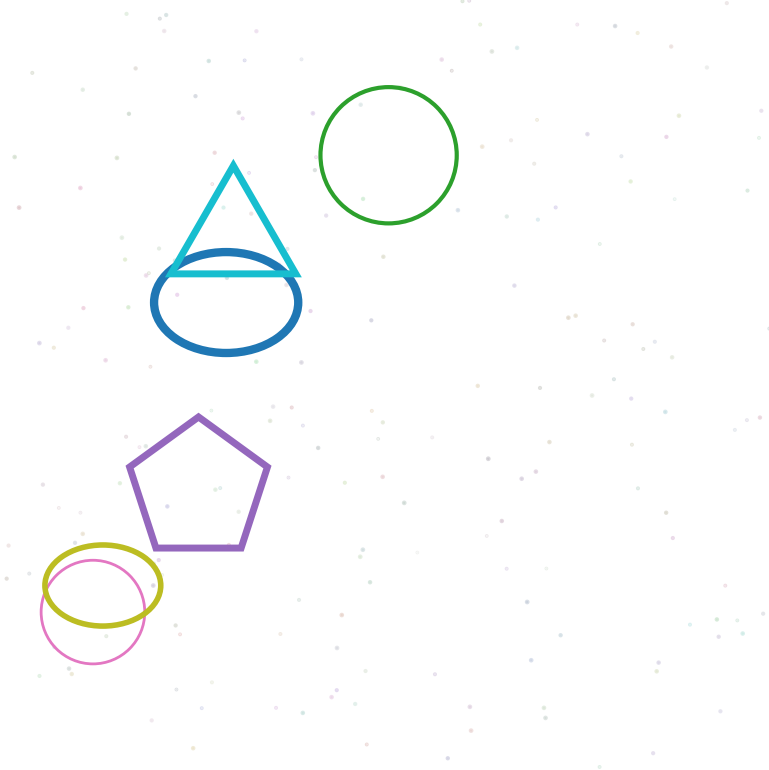[{"shape": "oval", "thickness": 3, "radius": 0.47, "center": [0.294, 0.607]}, {"shape": "circle", "thickness": 1.5, "radius": 0.44, "center": [0.505, 0.798]}, {"shape": "pentagon", "thickness": 2.5, "radius": 0.47, "center": [0.258, 0.364]}, {"shape": "circle", "thickness": 1, "radius": 0.34, "center": [0.121, 0.205]}, {"shape": "oval", "thickness": 2, "radius": 0.38, "center": [0.134, 0.24]}, {"shape": "triangle", "thickness": 2.5, "radius": 0.47, "center": [0.303, 0.691]}]